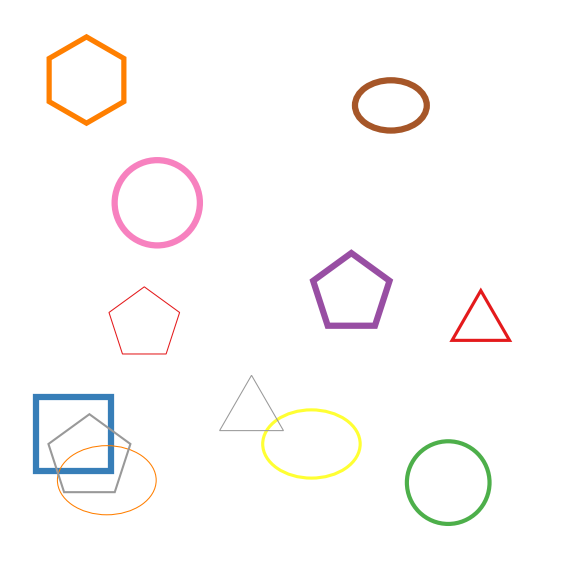[{"shape": "triangle", "thickness": 1.5, "radius": 0.29, "center": [0.833, 0.438]}, {"shape": "pentagon", "thickness": 0.5, "radius": 0.32, "center": [0.25, 0.438]}, {"shape": "square", "thickness": 3, "radius": 0.32, "center": [0.128, 0.248]}, {"shape": "circle", "thickness": 2, "radius": 0.36, "center": [0.776, 0.163]}, {"shape": "pentagon", "thickness": 3, "radius": 0.35, "center": [0.608, 0.491]}, {"shape": "hexagon", "thickness": 2.5, "radius": 0.37, "center": [0.15, 0.861]}, {"shape": "oval", "thickness": 0.5, "radius": 0.43, "center": [0.185, 0.168]}, {"shape": "oval", "thickness": 1.5, "radius": 0.42, "center": [0.539, 0.23]}, {"shape": "oval", "thickness": 3, "radius": 0.31, "center": [0.677, 0.817]}, {"shape": "circle", "thickness": 3, "radius": 0.37, "center": [0.272, 0.648]}, {"shape": "triangle", "thickness": 0.5, "radius": 0.32, "center": [0.436, 0.285]}, {"shape": "pentagon", "thickness": 1, "radius": 0.37, "center": [0.155, 0.207]}]